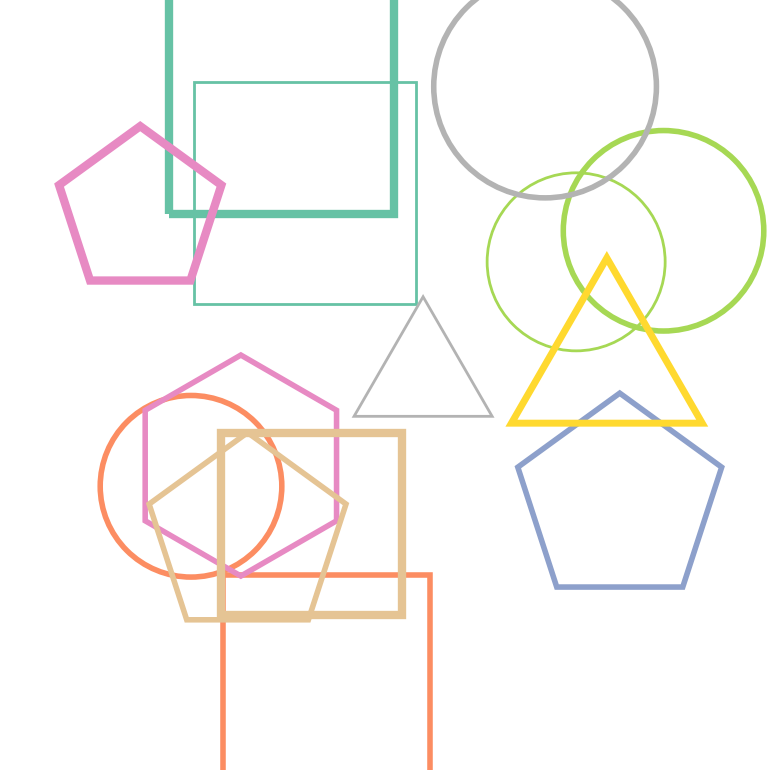[{"shape": "square", "thickness": 1, "radius": 0.72, "center": [0.397, 0.749]}, {"shape": "square", "thickness": 3, "radius": 0.73, "center": [0.365, 0.868]}, {"shape": "square", "thickness": 2, "radius": 0.67, "center": [0.425, 0.119]}, {"shape": "circle", "thickness": 2, "radius": 0.59, "center": [0.248, 0.368]}, {"shape": "pentagon", "thickness": 2, "radius": 0.7, "center": [0.805, 0.35]}, {"shape": "pentagon", "thickness": 3, "radius": 0.55, "center": [0.182, 0.725]}, {"shape": "hexagon", "thickness": 2, "radius": 0.72, "center": [0.313, 0.395]}, {"shape": "circle", "thickness": 2, "radius": 0.65, "center": [0.862, 0.7]}, {"shape": "circle", "thickness": 1, "radius": 0.58, "center": [0.748, 0.66]}, {"shape": "triangle", "thickness": 2.5, "radius": 0.72, "center": [0.788, 0.522]}, {"shape": "pentagon", "thickness": 2, "radius": 0.67, "center": [0.322, 0.304]}, {"shape": "square", "thickness": 3, "radius": 0.59, "center": [0.404, 0.32]}, {"shape": "circle", "thickness": 2, "radius": 0.72, "center": [0.708, 0.888]}, {"shape": "triangle", "thickness": 1, "radius": 0.52, "center": [0.549, 0.511]}]